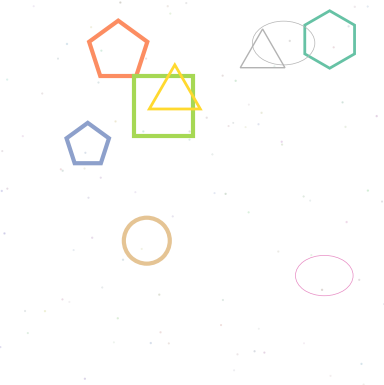[{"shape": "hexagon", "thickness": 2, "radius": 0.37, "center": [0.856, 0.897]}, {"shape": "pentagon", "thickness": 3, "radius": 0.4, "center": [0.307, 0.867]}, {"shape": "pentagon", "thickness": 3, "radius": 0.29, "center": [0.228, 0.623]}, {"shape": "oval", "thickness": 0.5, "radius": 0.37, "center": [0.842, 0.284]}, {"shape": "square", "thickness": 3, "radius": 0.39, "center": [0.425, 0.725]}, {"shape": "triangle", "thickness": 2, "radius": 0.38, "center": [0.454, 0.755]}, {"shape": "circle", "thickness": 3, "radius": 0.3, "center": [0.381, 0.375]}, {"shape": "triangle", "thickness": 1, "radius": 0.33, "center": [0.682, 0.858]}, {"shape": "oval", "thickness": 0.5, "radius": 0.41, "center": [0.737, 0.888]}]